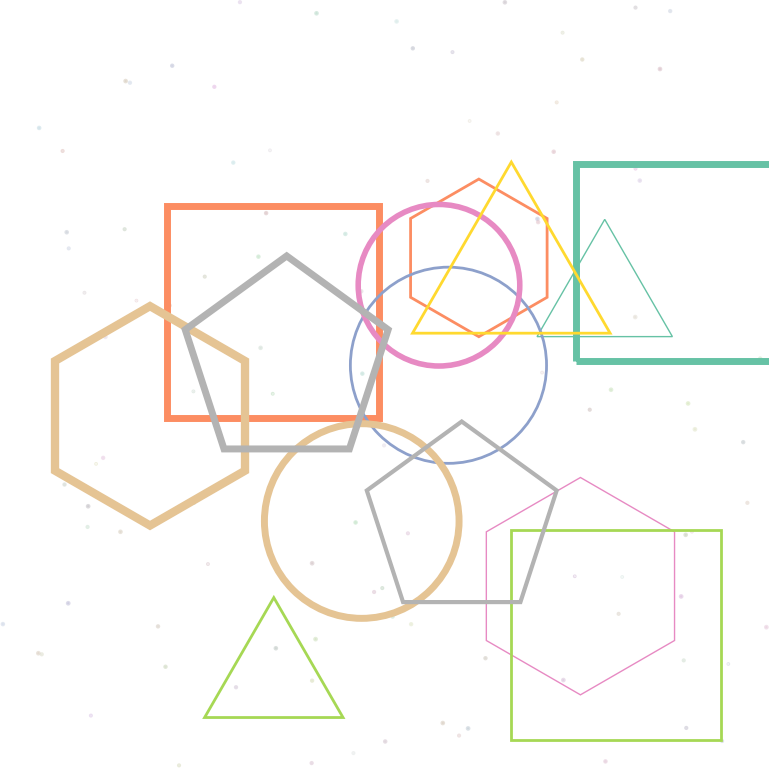[{"shape": "triangle", "thickness": 0.5, "radius": 0.51, "center": [0.785, 0.614]}, {"shape": "square", "thickness": 2.5, "radius": 0.64, "center": [0.876, 0.659]}, {"shape": "hexagon", "thickness": 1, "radius": 0.51, "center": [0.622, 0.665]}, {"shape": "square", "thickness": 2.5, "radius": 0.69, "center": [0.355, 0.595]}, {"shape": "circle", "thickness": 1, "radius": 0.64, "center": [0.582, 0.526]}, {"shape": "hexagon", "thickness": 0.5, "radius": 0.71, "center": [0.754, 0.239]}, {"shape": "circle", "thickness": 2, "radius": 0.52, "center": [0.57, 0.63]}, {"shape": "square", "thickness": 1, "radius": 0.68, "center": [0.8, 0.176]}, {"shape": "triangle", "thickness": 1, "radius": 0.52, "center": [0.356, 0.12]}, {"shape": "triangle", "thickness": 1, "radius": 0.74, "center": [0.664, 0.641]}, {"shape": "circle", "thickness": 2.5, "radius": 0.63, "center": [0.47, 0.323]}, {"shape": "hexagon", "thickness": 3, "radius": 0.71, "center": [0.195, 0.46]}, {"shape": "pentagon", "thickness": 1.5, "radius": 0.65, "center": [0.6, 0.323]}, {"shape": "pentagon", "thickness": 2.5, "radius": 0.69, "center": [0.372, 0.529]}]